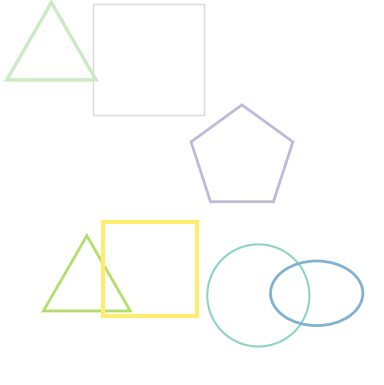[{"shape": "circle", "thickness": 1.5, "radius": 0.66, "center": [0.671, 0.233]}, {"shape": "pentagon", "thickness": 2, "radius": 0.7, "center": [0.628, 0.589]}, {"shape": "oval", "thickness": 2, "radius": 0.6, "center": [0.823, 0.238]}, {"shape": "triangle", "thickness": 2, "radius": 0.65, "center": [0.226, 0.257]}, {"shape": "square", "thickness": 1, "radius": 0.72, "center": [0.385, 0.846]}, {"shape": "triangle", "thickness": 2.5, "radius": 0.67, "center": [0.133, 0.859]}, {"shape": "square", "thickness": 3, "radius": 0.61, "center": [0.39, 0.301]}]